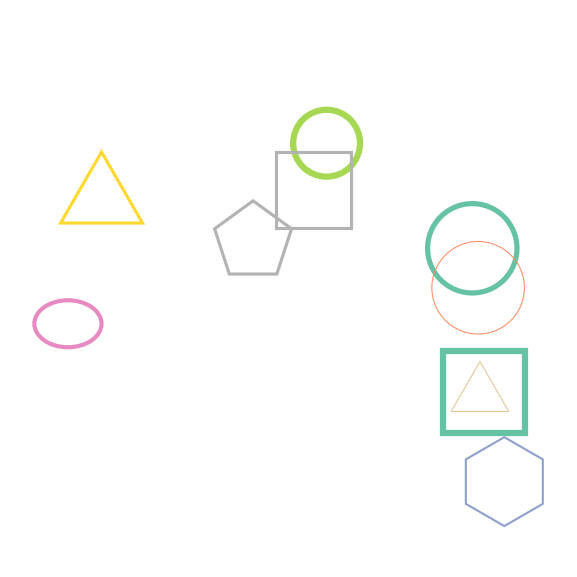[{"shape": "circle", "thickness": 2.5, "radius": 0.39, "center": [0.818, 0.569]}, {"shape": "square", "thickness": 3, "radius": 0.36, "center": [0.838, 0.32]}, {"shape": "circle", "thickness": 0.5, "radius": 0.4, "center": [0.828, 0.501]}, {"shape": "hexagon", "thickness": 1, "radius": 0.38, "center": [0.873, 0.165]}, {"shape": "oval", "thickness": 2, "radius": 0.29, "center": [0.118, 0.439]}, {"shape": "circle", "thickness": 3, "radius": 0.29, "center": [0.566, 0.751]}, {"shape": "triangle", "thickness": 1.5, "radius": 0.41, "center": [0.176, 0.654]}, {"shape": "triangle", "thickness": 0.5, "radius": 0.29, "center": [0.831, 0.316]}, {"shape": "square", "thickness": 1.5, "radius": 0.33, "center": [0.543, 0.67]}, {"shape": "pentagon", "thickness": 1.5, "radius": 0.35, "center": [0.438, 0.581]}]